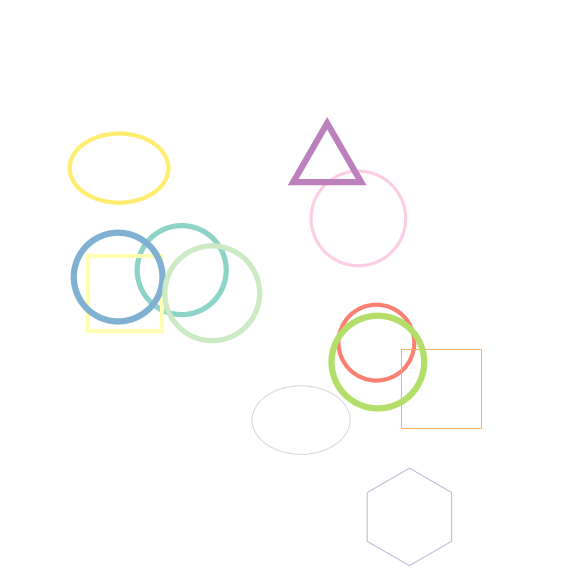[{"shape": "circle", "thickness": 2.5, "radius": 0.39, "center": [0.315, 0.531]}, {"shape": "square", "thickness": 2, "radius": 0.32, "center": [0.216, 0.491]}, {"shape": "hexagon", "thickness": 0.5, "radius": 0.42, "center": [0.709, 0.104]}, {"shape": "circle", "thickness": 2, "radius": 0.33, "center": [0.652, 0.406]}, {"shape": "circle", "thickness": 3, "radius": 0.38, "center": [0.205, 0.519]}, {"shape": "square", "thickness": 0.5, "radius": 0.34, "center": [0.764, 0.327]}, {"shape": "circle", "thickness": 3, "radius": 0.4, "center": [0.654, 0.372]}, {"shape": "circle", "thickness": 1.5, "radius": 0.41, "center": [0.621, 0.621]}, {"shape": "oval", "thickness": 0.5, "radius": 0.42, "center": [0.521, 0.272]}, {"shape": "triangle", "thickness": 3, "radius": 0.34, "center": [0.567, 0.718]}, {"shape": "circle", "thickness": 2.5, "radius": 0.41, "center": [0.368, 0.491]}, {"shape": "oval", "thickness": 2, "radius": 0.43, "center": [0.206, 0.708]}]